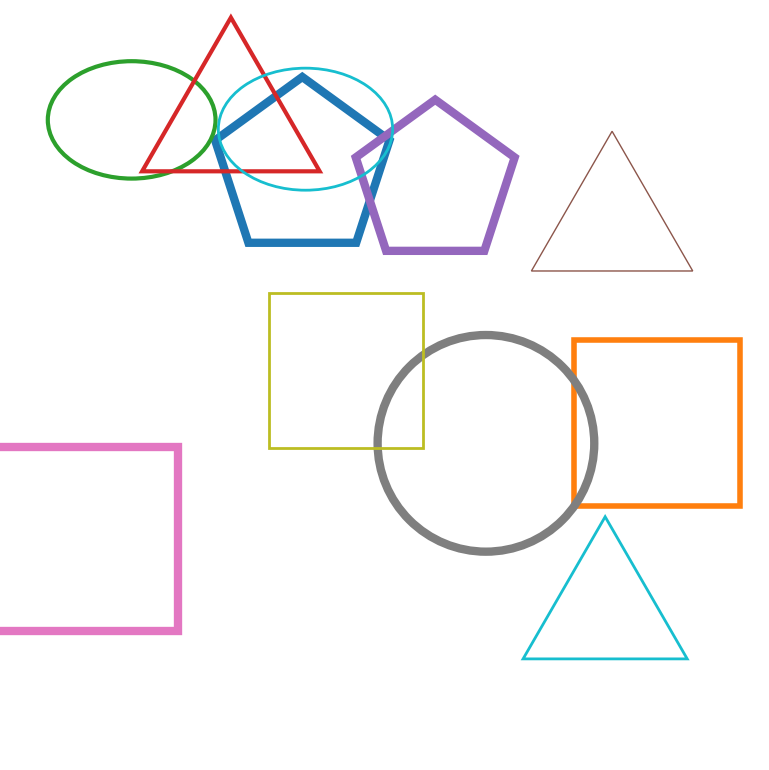[{"shape": "pentagon", "thickness": 3, "radius": 0.6, "center": [0.393, 0.781]}, {"shape": "square", "thickness": 2, "radius": 0.54, "center": [0.854, 0.451]}, {"shape": "oval", "thickness": 1.5, "radius": 0.54, "center": [0.171, 0.844]}, {"shape": "triangle", "thickness": 1.5, "radius": 0.67, "center": [0.3, 0.844]}, {"shape": "pentagon", "thickness": 3, "radius": 0.54, "center": [0.565, 0.762]}, {"shape": "triangle", "thickness": 0.5, "radius": 0.6, "center": [0.795, 0.709]}, {"shape": "square", "thickness": 3, "radius": 0.6, "center": [0.112, 0.3]}, {"shape": "circle", "thickness": 3, "radius": 0.7, "center": [0.631, 0.424]}, {"shape": "square", "thickness": 1, "radius": 0.5, "center": [0.45, 0.519]}, {"shape": "oval", "thickness": 1, "radius": 0.57, "center": [0.397, 0.832]}, {"shape": "triangle", "thickness": 1, "radius": 0.62, "center": [0.786, 0.206]}]